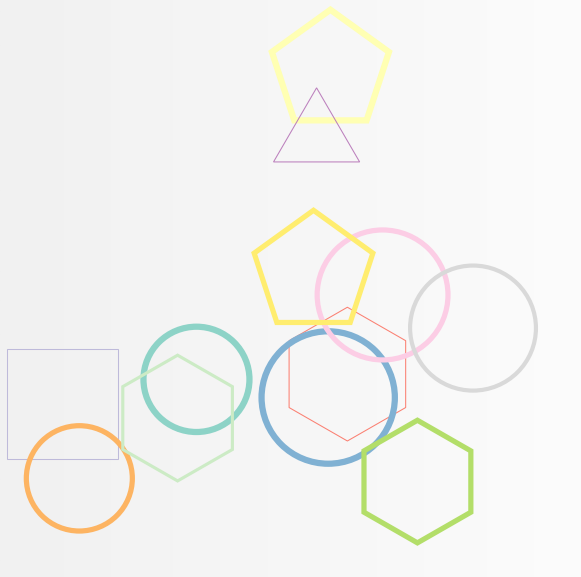[{"shape": "circle", "thickness": 3, "radius": 0.46, "center": [0.338, 0.342]}, {"shape": "pentagon", "thickness": 3, "radius": 0.53, "center": [0.568, 0.876]}, {"shape": "square", "thickness": 0.5, "radius": 0.48, "center": [0.108, 0.299]}, {"shape": "hexagon", "thickness": 0.5, "radius": 0.58, "center": [0.598, 0.351]}, {"shape": "circle", "thickness": 3, "radius": 0.57, "center": [0.565, 0.311]}, {"shape": "circle", "thickness": 2.5, "radius": 0.46, "center": [0.136, 0.171]}, {"shape": "hexagon", "thickness": 2.5, "radius": 0.53, "center": [0.718, 0.165]}, {"shape": "circle", "thickness": 2.5, "radius": 0.56, "center": [0.658, 0.488]}, {"shape": "circle", "thickness": 2, "radius": 0.54, "center": [0.814, 0.431]}, {"shape": "triangle", "thickness": 0.5, "radius": 0.43, "center": [0.545, 0.762]}, {"shape": "hexagon", "thickness": 1.5, "radius": 0.54, "center": [0.306, 0.275]}, {"shape": "pentagon", "thickness": 2.5, "radius": 0.54, "center": [0.539, 0.528]}]